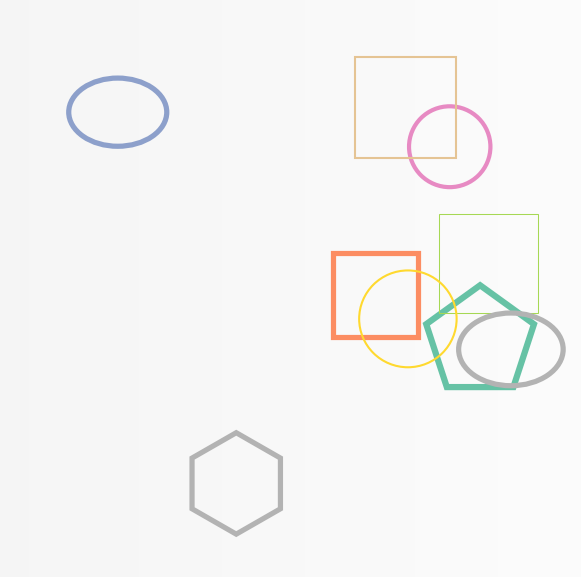[{"shape": "pentagon", "thickness": 3, "radius": 0.49, "center": [0.826, 0.408]}, {"shape": "square", "thickness": 2.5, "radius": 0.36, "center": [0.646, 0.489]}, {"shape": "oval", "thickness": 2.5, "radius": 0.42, "center": [0.203, 0.805]}, {"shape": "circle", "thickness": 2, "radius": 0.35, "center": [0.774, 0.745]}, {"shape": "square", "thickness": 0.5, "radius": 0.43, "center": [0.841, 0.543]}, {"shape": "circle", "thickness": 1, "radius": 0.42, "center": [0.702, 0.447]}, {"shape": "square", "thickness": 1, "radius": 0.44, "center": [0.698, 0.814]}, {"shape": "hexagon", "thickness": 2.5, "radius": 0.44, "center": [0.406, 0.162]}, {"shape": "oval", "thickness": 2.5, "radius": 0.45, "center": [0.879, 0.394]}]